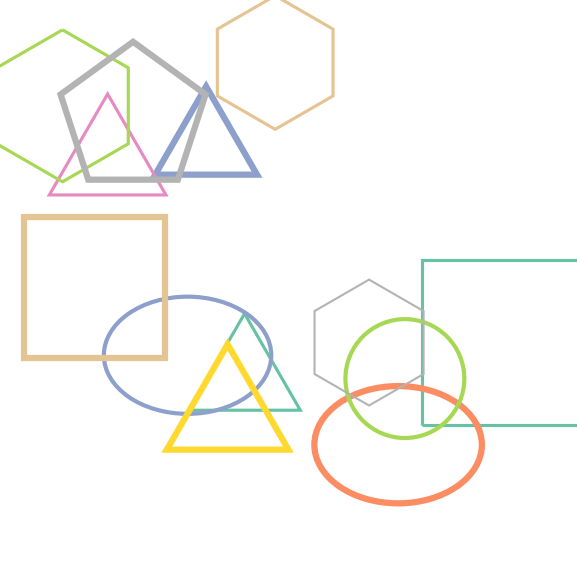[{"shape": "triangle", "thickness": 1.5, "radius": 0.56, "center": [0.423, 0.345]}, {"shape": "square", "thickness": 1.5, "radius": 0.71, "center": [0.872, 0.406]}, {"shape": "oval", "thickness": 3, "radius": 0.73, "center": [0.689, 0.229]}, {"shape": "triangle", "thickness": 3, "radius": 0.51, "center": [0.357, 0.748]}, {"shape": "oval", "thickness": 2, "radius": 0.72, "center": [0.325, 0.384]}, {"shape": "triangle", "thickness": 1.5, "radius": 0.58, "center": [0.186, 0.72]}, {"shape": "hexagon", "thickness": 1.5, "radius": 0.66, "center": [0.108, 0.816]}, {"shape": "circle", "thickness": 2, "radius": 0.51, "center": [0.701, 0.344]}, {"shape": "triangle", "thickness": 3, "radius": 0.61, "center": [0.394, 0.281]}, {"shape": "square", "thickness": 3, "radius": 0.61, "center": [0.163, 0.501]}, {"shape": "hexagon", "thickness": 1.5, "radius": 0.58, "center": [0.477, 0.891]}, {"shape": "pentagon", "thickness": 3, "radius": 0.66, "center": [0.23, 0.795]}, {"shape": "hexagon", "thickness": 1, "radius": 0.54, "center": [0.639, 0.406]}]